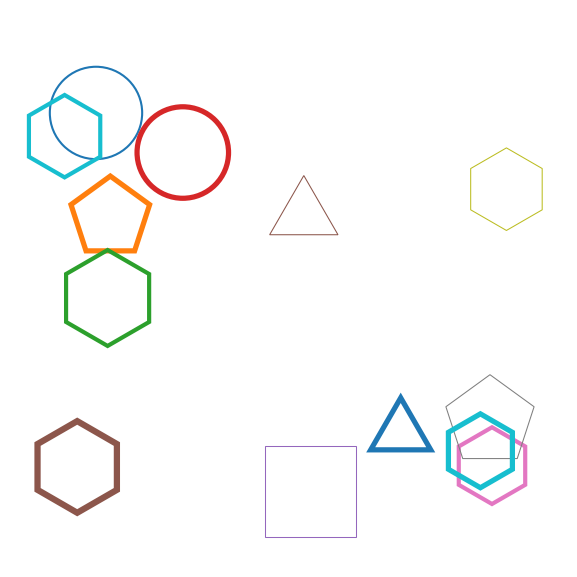[{"shape": "circle", "thickness": 1, "radius": 0.4, "center": [0.166, 0.804]}, {"shape": "triangle", "thickness": 2.5, "radius": 0.3, "center": [0.694, 0.25]}, {"shape": "pentagon", "thickness": 2.5, "radius": 0.36, "center": [0.191, 0.623]}, {"shape": "hexagon", "thickness": 2, "radius": 0.42, "center": [0.186, 0.483]}, {"shape": "circle", "thickness": 2.5, "radius": 0.4, "center": [0.317, 0.735]}, {"shape": "square", "thickness": 0.5, "radius": 0.39, "center": [0.538, 0.149]}, {"shape": "hexagon", "thickness": 3, "radius": 0.4, "center": [0.134, 0.191]}, {"shape": "triangle", "thickness": 0.5, "radius": 0.34, "center": [0.526, 0.627]}, {"shape": "hexagon", "thickness": 2, "radius": 0.33, "center": [0.852, 0.193]}, {"shape": "pentagon", "thickness": 0.5, "radius": 0.4, "center": [0.848, 0.27]}, {"shape": "hexagon", "thickness": 0.5, "radius": 0.36, "center": [0.877, 0.672]}, {"shape": "hexagon", "thickness": 2.5, "radius": 0.32, "center": [0.832, 0.219]}, {"shape": "hexagon", "thickness": 2, "radius": 0.36, "center": [0.112, 0.763]}]